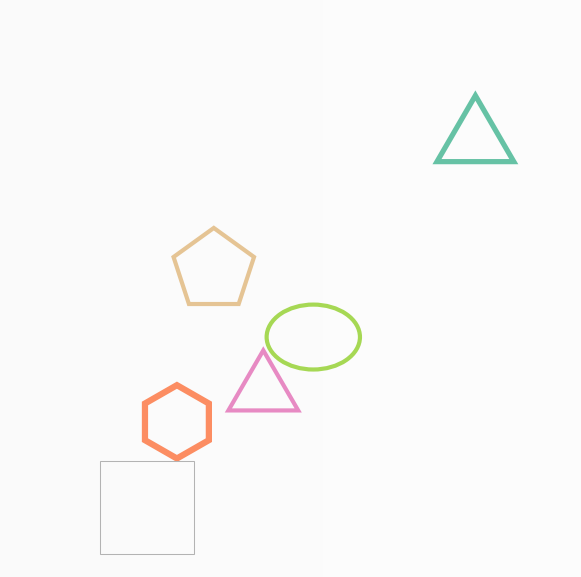[{"shape": "triangle", "thickness": 2.5, "radius": 0.38, "center": [0.818, 0.757]}, {"shape": "hexagon", "thickness": 3, "radius": 0.32, "center": [0.304, 0.269]}, {"shape": "triangle", "thickness": 2, "radius": 0.35, "center": [0.453, 0.323]}, {"shape": "oval", "thickness": 2, "radius": 0.4, "center": [0.539, 0.416]}, {"shape": "pentagon", "thickness": 2, "radius": 0.36, "center": [0.368, 0.532]}, {"shape": "square", "thickness": 0.5, "radius": 0.4, "center": [0.253, 0.12]}]